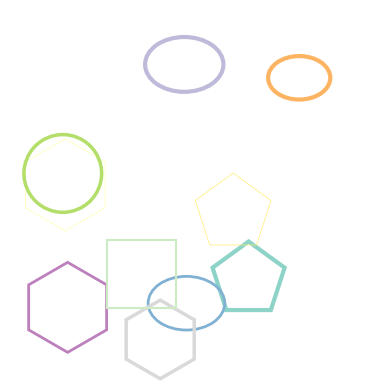[{"shape": "pentagon", "thickness": 3, "radius": 0.49, "center": [0.646, 0.274]}, {"shape": "hexagon", "thickness": 0.5, "radius": 0.6, "center": [0.169, 0.52]}, {"shape": "oval", "thickness": 3, "radius": 0.51, "center": [0.479, 0.833]}, {"shape": "oval", "thickness": 2, "radius": 0.5, "center": [0.484, 0.212]}, {"shape": "oval", "thickness": 3, "radius": 0.4, "center": [0.777, 0.798]}, {"shape": "circle", "thickness": 2.5, "radius": 0.5, "center": [0.163, 0.549]}, {"shape": "hexagon", "thickness": 2.5, "radius": 0.51, "center": [0.416, 0.118]}, {"shape": "hexagon", "thickness": 2, "radius": 0.58, "center": [0.176, 0.202]}, {"shape": "square", "thickness": 1.5, "radius": 0.44, "center": [0.368, 0.287]}, {"shape": "pentagon", "thickness": 0.5, "radius": 0.52, "center": [0.606, 0.447]}]